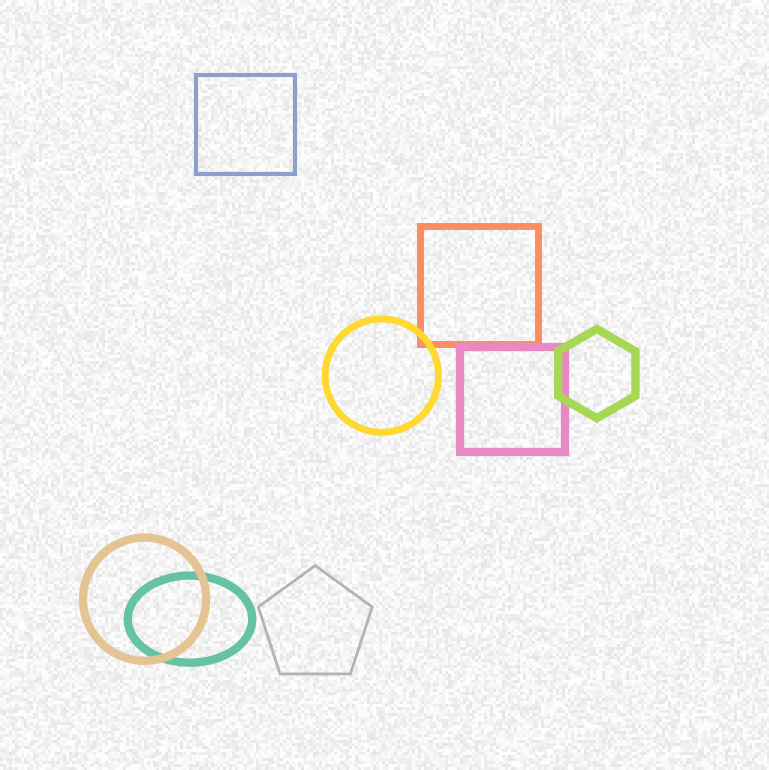[{"shape": "oval", "thickness": 3, "radius": 0.4, "center": [0.247, 0.196]}, {"shape": "square", "thickness": 2.5, "radius": 0.38, "center": [0.622, 0.63]}, {"shape": "square", "thickness": 1.5, "radius": 0.32, "center": [0.319, 0.838]}, {"shape": "square", "thickness": 3, "radius": 0.34, "center": [0.666, 0.481]}, {"shape": "hexagon", "thickness": 3, "radius": 0.29, "center": [0.775, 0.515]}, {"shape": "circle", "thickness": 2.5, "radius": 0.37, "center": [0.496, 0.512]}, {"shape": "circle", "thickness": 3, "radius": 0.4, "center": [0.188, 0.222]}, {"shape": "pentagon", "thickness": 1, "radius": 0.39, "center": [0.409, 0.188]}]